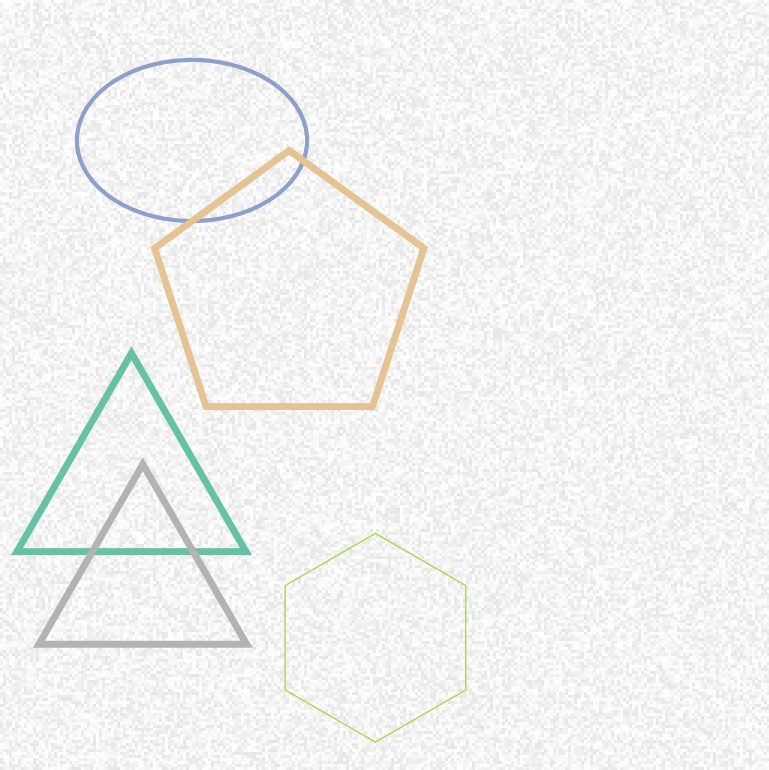[{"shape": "triangle", "thickness": 2.5, "radius": 0.86, "center": [0.171, 0.369]}, {"shape": "oval", "thickness": 1.5, "radius": 0.75, "center": [0.249, 0.818]}, {"shape": "hexagon", "thickness": 0.5, "radius": 0.68, "center": [0.488, 0.172]}, {"shape": "pentagon", "thickness": 2.5, "radius": 0.92, "center": [0.376, 0.621]}, {"shape": "triangle", "thickness": 2.5, "radius": 0.78, "center": [0.185, 0.241]}]